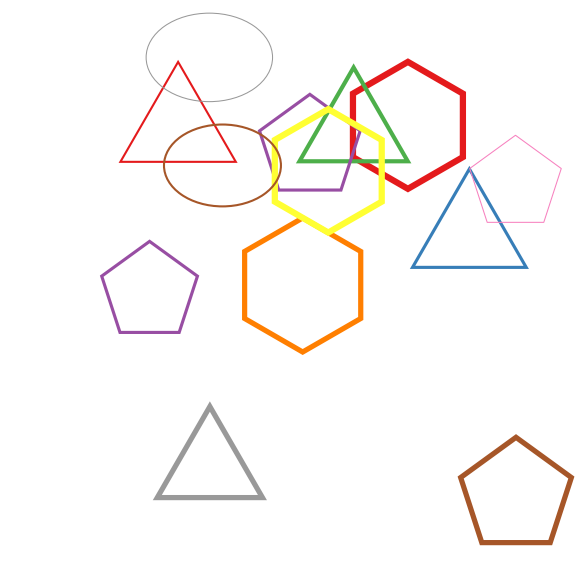[{"shape": "triangle", "thickness": 1, "radius": 0.58, "center": [0.308, 0.777]}, {"shape": "hexagon", "thickness": 3, "radius": 0.55, "center": [0.706, 0.782]}, {"shape": "triangle", "thickness": 1.5, "radius": 0.57, "center": [0.813, 0.593]}, {"shape": "triangle", "thickness": 2, "radius": 0.54, "center": [0.612, 0.774]}, {"shape": "pentagon", "thickness": 1.5, "radius": 0.46, "center": [0.537, 0.744]}, {"shape": "pentagon", "thickness": 1.5, "radius": 0.44, "center": [0.259, 0.494]}, {"shape": "hexagon", "thickness": 2.5, "radius": 0.58, "center": [0.524, 0.506]}, {"shape": "hexagon", "thickness": 3, "radius": 0.53, "center": [0.568, 0.703]}, {"shape": "pentagon", "thickness": 2.5, "radius": 0.5, "center": [0.894, 0.141]}, {"shape": "oval", "thickness": 1, "radius": 0.51, "center": [0.385, 0.713]}, {"shape": "pentagon", "thickness": 0.5, "radius": 0.42, "center": [0.893, 0.682]}, {"shape": "oval", "thickness": 0.5, "radius": 0.55, "center": [0.362, 0.9]}, {"shape": "triangle", "thickness": 2.5, "radius": 0.53, "center": [0.363, 0.19]}]